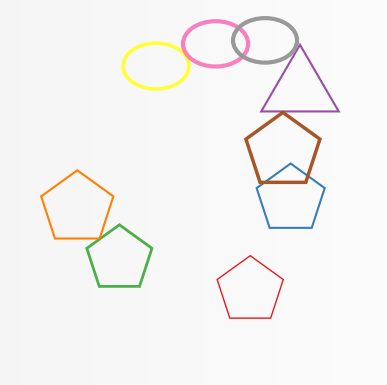[{"shape": "pentagon", "thickness": 1, "radius": 0.45, "center": [0.646, 0.246]}, {"shape": "pentagon", "thickness": 1.5, "radius": 0.46, "center": [0.75, 0.483]}, {"shape": "pentagon", "thickness": 2, "radius": 0.44, "center": [0.308, 0.328]}, {"shape": "triangle", "thickness": 1.5, "radius": 0.58, "center": [0.774, 0.768]}, {"shape": "pentagon", "thickness": 1.5, "radius": 0.49, "center": [0.199, 0.46]}, {"shape": "oval", "thickness": 2.5, "radius": 0.42, "center": [0.403, 0.828]}, {"shape": "pentagon", "thickness": 2.5, "radius": 0.5, "center": [0.73, 0.608]}, {"shape": "oval", "thickness": 3, "radius": 0.42, "center": [0.556, 0.886]}, {"shape": "oval", "thickness": 3, "radius": 0.41, "center": [0.684, 0.895]}]